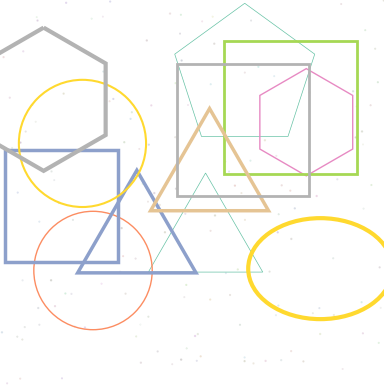[{"shape": "pentagon", "thickness": 0.5, "radius": 0.96, "center": [0.636, 0.8]}, {"shape": "triangle", "thickness": 0.5, "radius": 0.86, "center": [0.534, 0.379]}, {"shape": "circle", "thickness": 1, "radius": 0.77, "center": [0.242, 0.297]}, {"shape": "triangle", "thickness": 2.5, "radius": 0.89, "center": [0.355, 0.38]}, {"shape": "square", "thickness": 2.5, "radius": 0.73, "center": [0.161, 0.465]}, {"shape": "hexagon", "thickness": 1, "radius": 0.7, "center": [0.796, 0.682]}, {"shape": "square", "thickness": 2, "radius": 0.87, "center": [0.755, 0.72]}, {"shape": "oval", "thickness": 3, "radius": 0.94, "center": [0.832, 0.302]}, {"shape": "circle", "thickness": 1.5, "radius": 0.83, "center": [0.214, 0.627]}, {"shape": "triangle", "thickness": 2.5, "radius": 0.88, "center": [0.544, 0.541]}, {"shape": "square", "thickness": 2, "radius": 0.86, "center": [0.631, 0.663]}, {"shape": "hexagon", "thickness": 3, "radius": 0.93, "center": [0.113, 0.742]}]